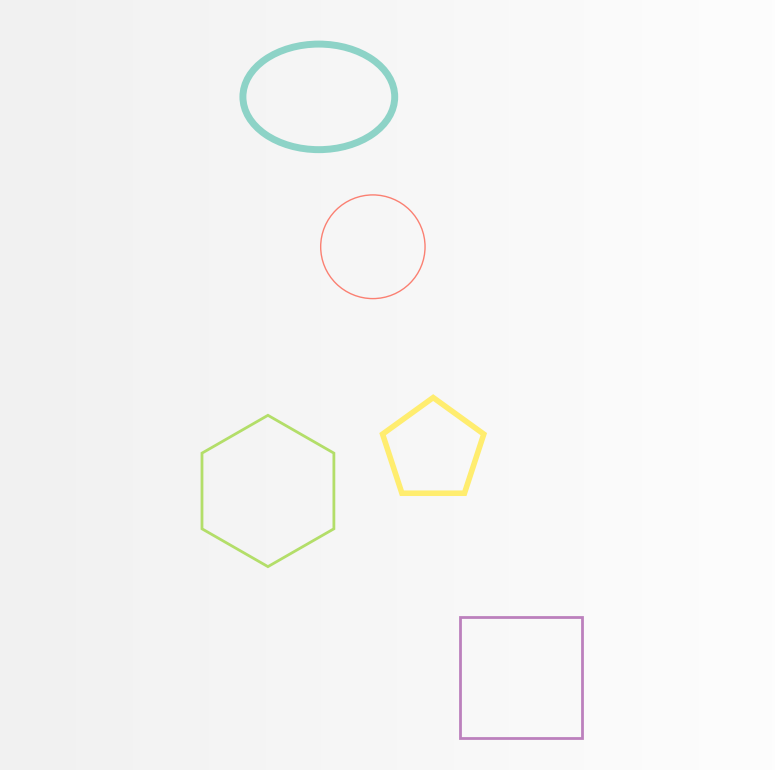[{"shape": "oval", "thickness": 2.5, "radius": 0.49, "center": [0.411, 0.874]}, {"shape": "circle", "thickness": 0.5, "radius": 0.34, "center": [0.481, 0.68]}, {"shape": "hexagon", "thickness": 1, "radius": 0.49, "center": [0.346, 0.362]}, {"shape": "square", "thickness": 1, "radius": 0.39, "center": [0.672, 0.121]}, {"shape": "pentagon", "thickness": 2, "radius": 0.34, "center": [0.559, 0.415]}]